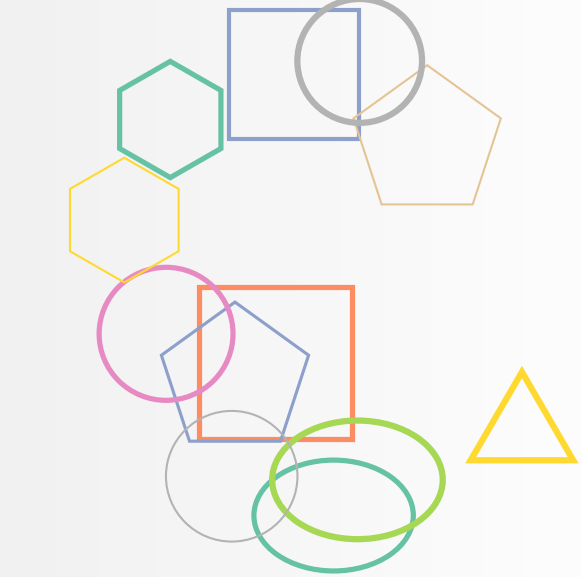[{"shape": "oval", "thickness": 2.5, "radius": 0.69, "center": [0.574, 0.106]}, {"shape": "hexagon", "thickness": 2.5, "radius": 0.5, "center": [0.293, 0.792]}, {"shape": "square", "thickness": 2.5, "radius": 0.66, "center": [0.474, 0.371]}, {"shape": "square", "thickness": 2, "radius": 0.56, "center": [0.506, 0.87]}, {"shape": "pentagon", "thickness": 1.5, "radius": 0.67, "center": [0.404, 0.343]}, {"shape": "circle", "thickness": 2.5, "radius": 0.58, "center": [0.286, 0.421]}, {"shape": "oval", "thickness": 3, "radius": 0.73, "center": [0.615, 0.168]}, {"shape": "triangle", "thickness": 3, "radius": 0.51, "center": [0.898, 0.253]}, {"shape": "hexagon", "thickness": 1, "radius": 0.54, "center": [0.214, 0.618]}, {"shape": "pentagon", "thickness": 1, "radius": 0.67, "center": [0.735, 0.753]}, {"shape": "circle", "thickness": 1, "radius": 0.57, "center": [0.399, 0.174]}, {"shape": "circle", "thickness": 3, "radius": 0.54, "center": [0.619, 0.894]}]